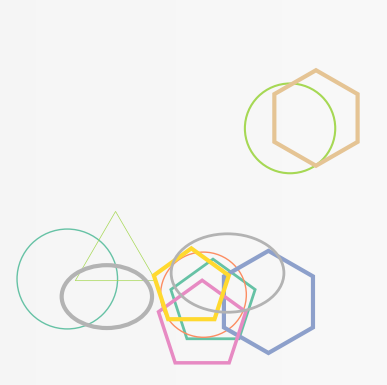[{"shape": "pentagon", "thickness": 2, "radius": 0.57, "center": [0.55, 0.213]}, {"shape": "circle", "thickness": 1, "radius": 0.65, "center": [0.174, 0.275]}, {"shape": "circle", "thickness": 1, "radius": 0.55, "center": [0.525, 0.235]}, {"shape": "hexagon", "thickness": 3, "radius": 0.66, "center": [0.693, 0.216]}, {"shape": "pentagon", "thickness": 2.5, "radius": 0.59, "center": [0.522, 0.153]}, {"shape": "triangle", "thickness": 0.5, "radius": 0.6, "center": [0.298, 0.331]}, {"shape": "circle", "thickness": 1.5, "radius": 0.58, "center": [0.749, 0.667]}, {"shape": "pentagon", "thickness": 3, "radius": 0.51, "center": [0.494, 0.253]}, {"shape": "hexagon", "thickness": 3, "radius": 0.62, "center": [0.815, 0.694]}, {"shape": "oval", "thickness": 2, "radius": 0.73, "center": [0.587, 0.291]}, {"shape": "oval", "thickness": 3, "radius": 0.58, "center": [0.276, 0.23]}]